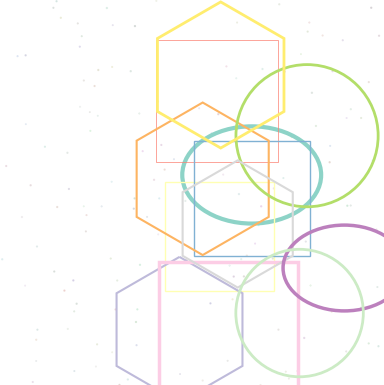[{"shape": "oval", "thickness": 3, "radius": 0.9, "center": [0.654, 0.546]}, {"shape": "square", "thickness": 1, "radius": 0.71, "center": [0.57, 0.386]}, {"shape": "hexagon", "thickness": 1.5, "radius": 0.94, "center": [0.466, 0.144]}, {"shape": "square", "thickness": 0.5, "radius": 0.79, "center": [0.564, 0.738]}, {"shape": "square", "thickness": 1, "radius": 0.75, "center": [0.654, 0.484]}, {"shape": "hexagon", "thickness": 1.5, "radius": 0.99, "center": [0.526, 0.536]}, {"shape": "circle", "thickness": 2, "radius": 0.92, "center": [0.798, 0.648]}, {"shape": "square", "thickness": 2.5, "radius": 0.91, "center": [0.593, 0.137]}, {"shape": "hexagon", "thickness": 1.5, "radius": 0.83, "center": [0.617, 0.418]}, {"shape": "oval", "thickness": 2.5, "radius": 0.8, "center": [0.894, 0.304]}, {"shape": "circle", "thickness": 2, "radius": 0.83, "center": [0.778, 0.187]}, {"shape": "hexagon", "thickness": 2, "radius": 0.95, "center": [0.573, 0.805]}]